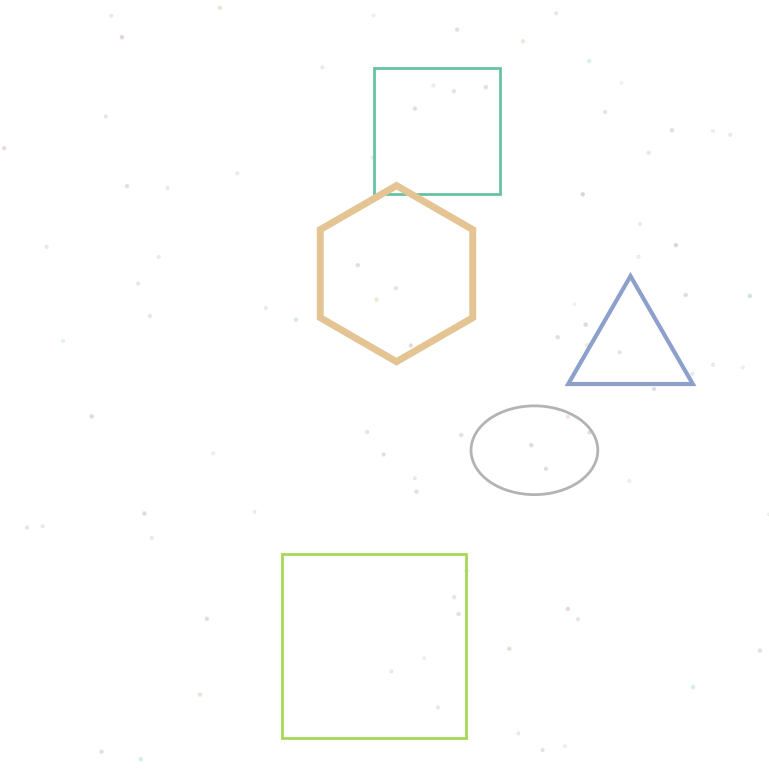[{"shape": "square", "thickness": 1, "radius": 0.41, "center": [0.568, 0.83]}, {"shape": "triangle", "thickness": 1.5, "radius": 0.47, "center": [0.819, 0.548]}, {"shape": "square", "thickness": 1, "radius": 0.6, "center": [0.486, 0.161]}, {"shape": "hexagon", "thickness": 2.5, "radius": 0.57, "center": [0.515, 0.645]}, {"shape": "oval", "thickness": 1, "radius": 0.41, "center": [0.694, 0.415]}]